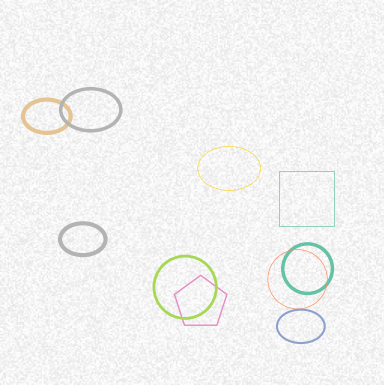[{"shape": "square", "thickness": 0.5, "radius": 0.36, "center": [0.797, 0.484]}, {"shape": "circle", "thickness": 2.5, "radius": 0.32, "center": [0.799, 0.302]}, {"shape": "circle", "thickness": 0.5, "radius": 0.39, "center": [0.773, 0.275]}, {"shape": "oval", "thickness": 1.5, "radius": 0.31, "center": [0.781, 0.152]}, {"shape": "pentagon", "thickness": 1, "radius": 0.36, "center": [0.521, 0.213]}, {"shape": "circle", "thickness": 2, "radius": 0.41, "center": [0.481, 0.254]}, {"shape": "oval", "thickness": 0.5, "radius": 0.41, "center": [0.595, 0.563]}, {"shape": "oval", "thickness": 3, "radius": 0.31, "center": [0.122, 0.698]}, {"shape": "oval", "thickness": 3, "radius": 0.3, "center": [0.215, 0.379]}, {"shape": "oval", "thickness": 2.5, "radius": 0.39, "center": [0.236, 0.715]}]